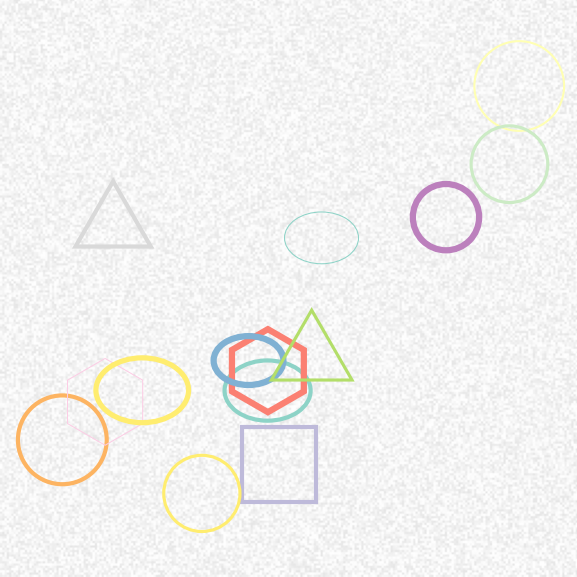[{"shape": "oval", "thickness": 2, "radius": 0.37, "center": [0.463, 0.323]}, {"shape": "oval", "thickness": 0.5, "radius": 0.32, "center": [0.557, 0.587]}, {"shape": "circle", "thickness": 1, "radius": 0.39, "center": [0.899, 0.85]}, {"shape": "square", "thickness": 2, "radius": 0.32, "center": [0.484, 0.195]}, {"shape": "hexagon", "thickness": 3, "radius": 0.36, "center": [0.464, 0.357]}, {"shape": "oval", "thickness": 3, "radius": 0.3, "center": [0.43, 0.375]}, {"shape": "circle", "thickness": 2, "radius": 0.38, "center": [0.108, 0.238]}, {"shape": "triangle", "thickness": 1.5, "radius": 0.4, "center": [0.54, 0.381]}, {"shape": "hexagon", "thickness": 0.5, "radius": 0.38, "center": [0.182, 0.303]}, {"shape": "triangle", "thickness": 2, "radius": 0.38, "center": [0.196, 0.61]}, {"shape": "circle", "thickness": 3, "radius": 0.29, "center": [0.772, 0.623]}, {"shape": "circle", "thickness": 1.5, "radius": 0.33, "center": [0.882, 0.715]}, {"shape": "circle", "thickness": 1.5, "radius": 0.33, "center": [0.35, 0.145]}, {"shape": "oval", "thickness": 2.5, "radius": 0.4, "center": [0.246, 0.323]}]